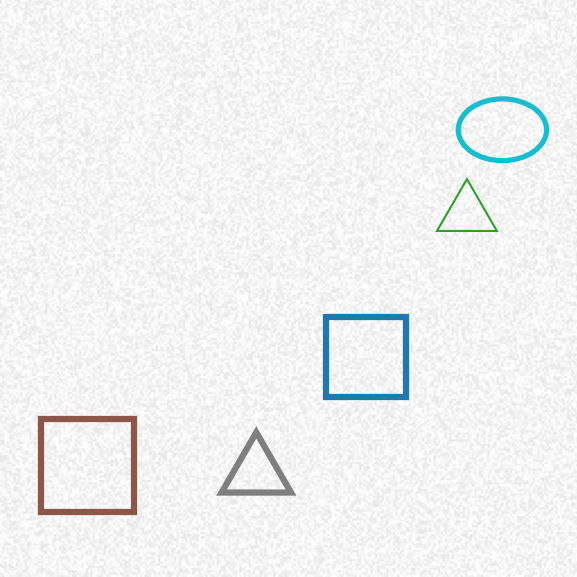[{"shape": "square", "thickness": 3, "radius": 0.35, "center": [0.633, 0.38]}, {"shape": "triangle", "thickness": 1, "radius": 0.3, "center": [0.809, 0.629]}, {"shape": "square", "thickness": 3, "radius": 0.4, "center": [0.152, 0.193]}, {"shape": "triangle", "thickness": 3, "radius": 0.35, "center": [0.444, 0.181]}, {"shape": "oval", "thickness": 2.5, "radius": 0.38, "center": [0.87, 0.774]}]